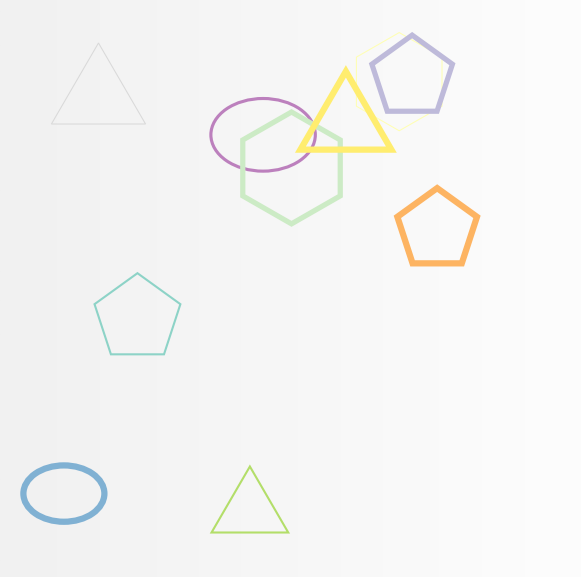[{"shape": "pentagon", "thickness": 1, "radius": 0.39, "center": [0.236, 0.448]}, {"shape": "hexagon", "thickness": 0.5, "radius": 0.43, "center": [0.687, 0.858]}, {"shape": "pentagon", "thickness": 2.5, "radius": 0.36, "center": [0.709, 0.865]}, {"shape": "oval", "thickness": 3, "radius": 0.35, "center": [0.11, 0.144]}, {"shape": "pentagon", "thickness": 3, "radius": 0.36, "center": [0.752, 0.601]}, {"shape": "triangle", "thickness": 1, "radius": 0.38, "center": [0.43, 0.115]}, {"shape": "triangle", "thickness": 0.5, "radius": 0.47, "center": [0.169, 0.831]}, {"shape": "oval", "thickness": 1.5, "radius": 0.45, "center": [0.453, 0.766]}, {"shape": "hexagon", "thickness": 2.5, "radius": 0.48, "center": [0.502, 0.708]}, {"shape": "triangle", "thickness": 3, "radius": 0.45, "center": [0.595, 0.785]}]